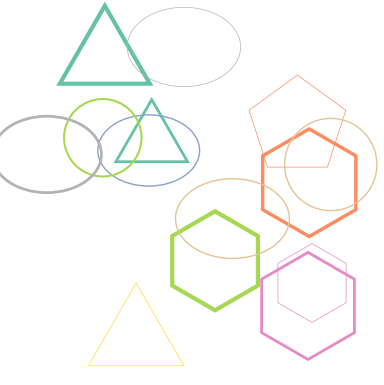[{"shape": "triangle", "thickness": 2, "radius": 0.54, "center": [0.394, 0.634]}, {"shape": "triangle", "thickness": 3, "radius": 0.67, "center": [0.272, 0.85]}, {"shape": "pentagon", "thickness": 0.5, "radius": 0.66, "center": [0.773, 0.673]}, {"shape": "hexagon", "thickness": 2.5, "radius": 0.7, "center": [0.803, 0.525]}, {"shape": "oval", "thickness": 1, "radius": 0.66, "center": [0.386, 0.609]}, {"shape": "hexagon", "thickness": 2, "radius": 0.7, "center": [0.8, 0.205]}, {"shape": "hexagon", "thickness": 0.5, "radius": 0.51, "center": [0.81, 0.265]}, {"shape": "hexagon", "thickness": 3, "radius": 0.64, "center": [0.559, 0.323]}, {"shape": "circle", "thickness": 1.5, "radius": 0.5, "center": [0.267, 0.642]}, {"shape": "triangle", "thickness": 0.5, "radius": 0.72, "center": [0.354, 0.121]}, {"shape": "oval", "thickness": 1, "radius": 0.74, "center": [0.604, 0.432]}, {"shape": "circle", "thickness": 1, "radius": 0.6, "center": [0.859, 0.573]}, {"shape": "oval", "thickness": 2, "radius": 0.71, "center": [0.122, 0.599]}, {"shape": "oval", "thickness": 0.5, "radius": 0.74, "center": [0.478, 0.878]}]